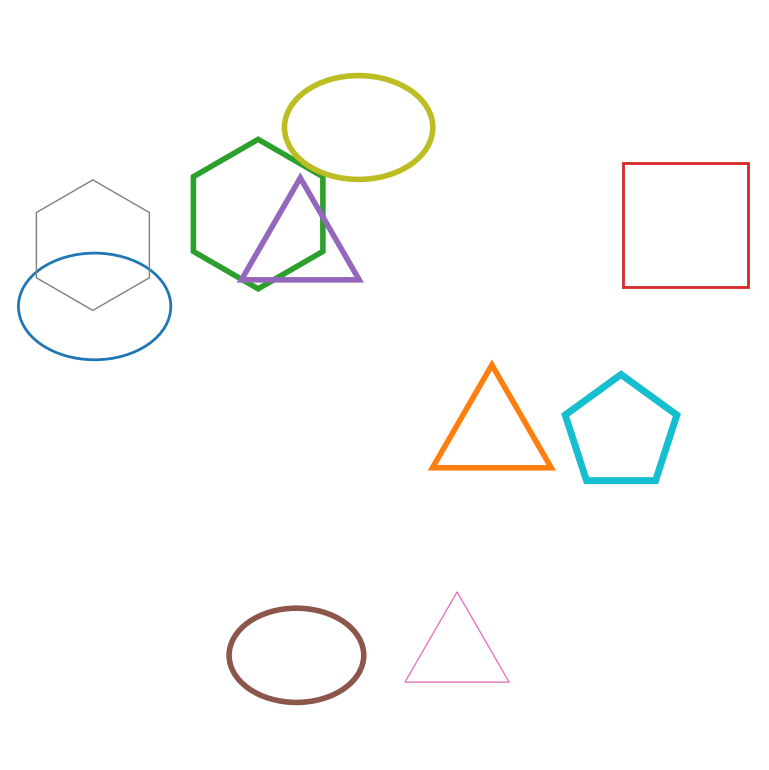[{"shape": "oval", "thickness": 1, "radius": 0.49, "center": [0.123, 0.602]}, {"shape": "triangle", "thickness": 2, "radius": 0.45, "center": [0.639, 0.437]}, {"shape": "hexagon", "thickness": 2, "radius": 0.49, "center": [0.335, 0.722]}, {"shape": "square", "thickness": 1, "radius": 0.4, "center": [0.89, 0.708]}, {"shape": "triangle", "thickness": 2, "radius": 0.44, "center": [0.39, 0.681]}, {"shape": "oval", "thickness": 2, "radius": 0.44, "center": [0.385, 0.149]}, {"shape": "triangle", "thickness": 0.5, "radius": 0.39, "center": [0.594, 0.153]}, {"shape": "hexagon", "thickness": 0.5, "radius": 0.42, "center": [0.121, 0.682]}, {"shape": "oval", "thickness": 2, "radius": 0.48, "center": [0.466, 0.834]}, {"shape": "pentagon", "thickness": 2.5, "radius": 0.38, "center": [0.807, 0.437]}]